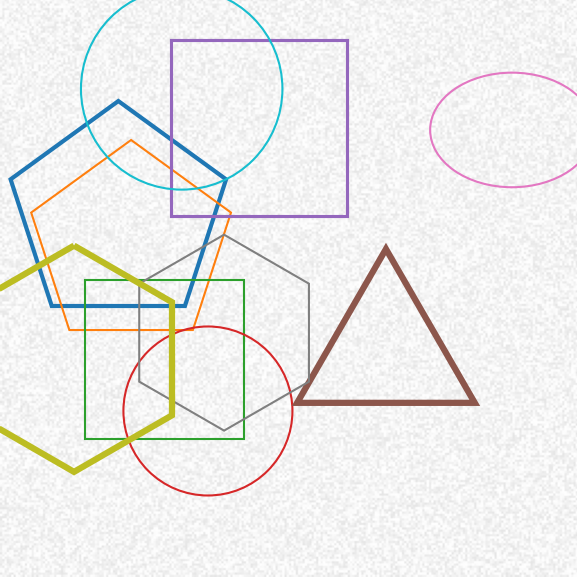[{"shape": "pentagon", "thickness": 2, "radius": 0.98, "center": [0.205, 0.628]}, {"shape": "pentagon", "thickness": 1, "radius": 0.91, "center": [0.227, 0.575]}, {"shape": "square", "thickness": 1, "radius": 0.69, "center": [0.285, 0.377]}, {"shape": "circle", "thickness": 1, "radius": 0.73, "center": [0.36, 0.287]}, {"shape": "square", "thickness": 1.5, "radius": 0.76, "center": [0.448, 0.778]}, {"shape": "triangle", "thickness": 3, "radius": 0.89, "center": [0.668, 0.39]}, {"shape": "oval", "thickness": 1, "radius": 0.71, "center": [0.887, 0.774]}, {"shape": "hexagon", "thickness": 1, "radius": 0.85, "center": [0.388, 0.423]}, {"shape": "hexagon", "thickness": 3, "radius": 0.98, "center": [0.128, 0.378]}, {"shape": "circle", "thickness": 1, "radius": 0.87, "center": [0.315, 0.845]}]